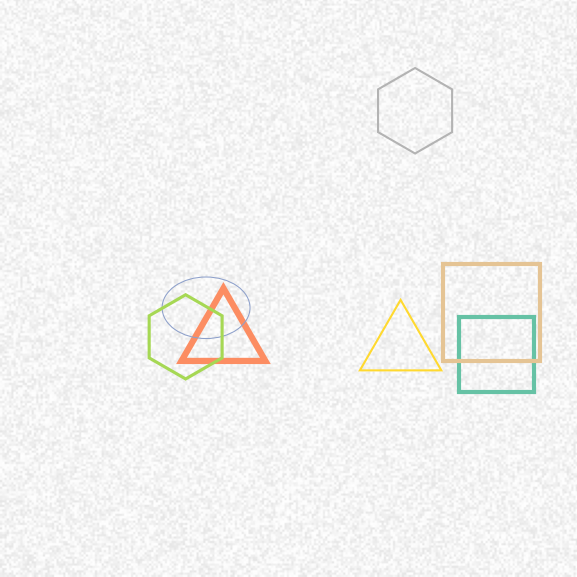[{"shape": "square", "thickness": 2, "radius": 0.33, "center": [0.86, 0.385]}, {"shape": "triangle", "thickness": 3, "radius": 0.42, "center": [0.387, 0.416]}, {"shape": "oval", "thickness": 0.5, "radius": 0.38, "center": [0.357, 0.466]}, {"shape": "hexagon", "thickness": 1.5, "radius": 0.36, "center": [0.321, 0.416]}, {"shape": "triangle", "thickness": 1, "radius": 0.41, "center": [0.694, 0.399]}, {"shape": "square", "thickness": 2, "radius": 0.42, "center": [0.852, 0.458]}, {"shape": "hexagon", "thickness": 1, "radius": 0.37, "center": [0.719, 0.807]}]